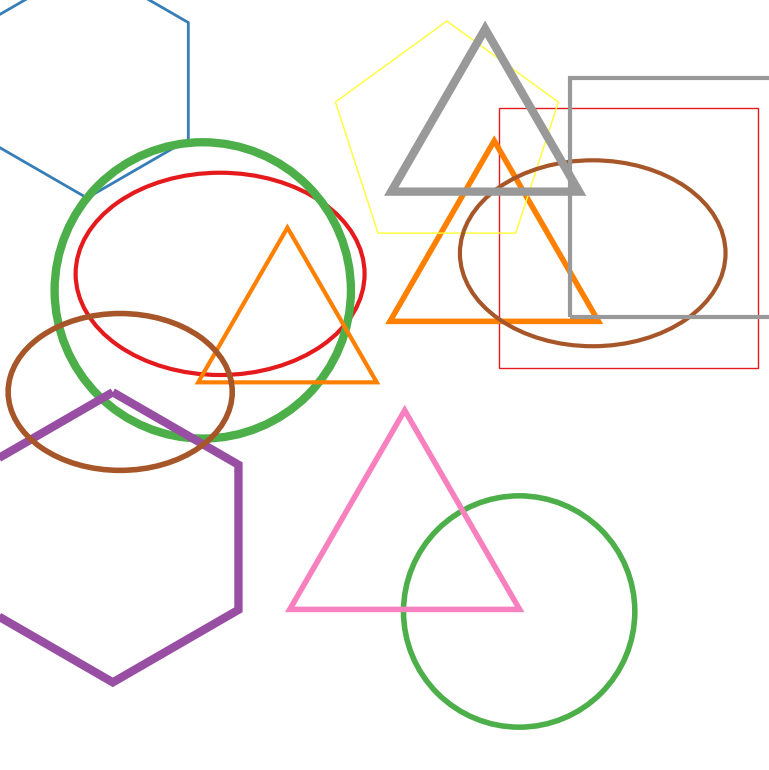[{"shape": "oval", "thickness": 1.5, "radius": 0.94, "center": [0.286, 0.644]}, {"shape": "square", "thickness": 0.5, "radius": 0.84, "center": [0.816, 0.691]}, {"shape": "hexagon", "thickness": 1, "radius": 0.76, "center": [0.113, 0.895]}, {"shape": "circle", "thickness": 3, "radius": 0.96, "center": [0.263, 0.623]}, {"shape": "circle", "thickness": 2, "radius": 0.75, "center": [0.674, 0.206]}, {"shape": "hexagon", "thickness": 3, "radius": 0.94, "center": [0.147, 0.302]}, {"shape": "triangle", "thickness": 2, "radius": 0.78, "center": [0.642, 0.661]}, {"shape": "triangle", "thickness": 1.5, "radius": 0.67, "center": [0.373, 0.57]}, {"shape": "pentagon", "thickness": 0.5, "radius": 0.76, "center": [0.58, 0.82]}, {"shape": "oval", "thickness": 2, "radius": 0.73, "center": [0.156, 0.491]}, {"shape": "oval", "thickness": 1.5, "radius": 0.86, "center": [0.77, 0.671]}, {"shape": "triangle", "thickness": 2, "radius": 0.86, "center": [0.526, 0.295]}, {"shape": "square", "thickness": 1.5, "radius": 0.78, "center": [0.896, 0.744]}, {"shape": "triangle", "thickness": 3, "radius": 0.7, "center": [0.63, 0.822]}]